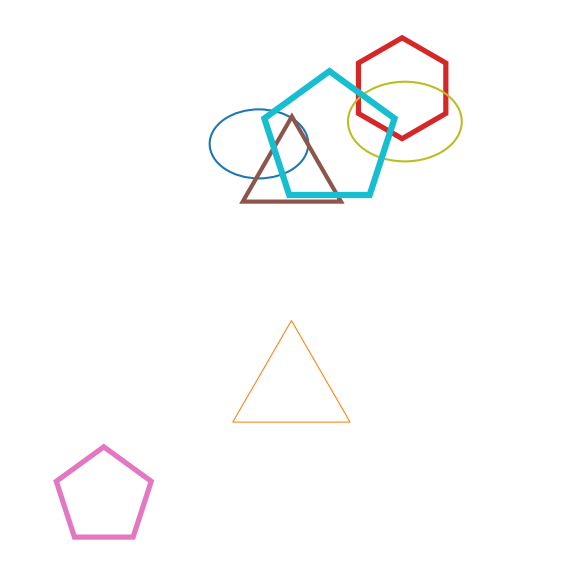[{"shape": "oval", "thickness": 1, "radius": 0.43, "center": [0.448, 0.75]}, {"shape": "triangle", "thickness": 0.5, "radius": 0.59, "center": [0.505, 0.327]}, {"shape": "hexagon", "thickness": 2.5, "radius": 0.44, "center": [0.696, 0.846]}, {"shape": "triangle", "thickness": 2, "radius": 0.49, "center": [0.505, 0.699]}, {"shape": "pentagon", "thickness": 2.5, "radius": 0.43, "center": [0.18, 0.139]}, {"shape": "oval", "thickness": 1, "radius": 0.49, "center": [0.701, 0.789]}, {"shape": "pentagon", "thickness": 3, "radius": 0.59, "center": [0.57, 0.757]}]